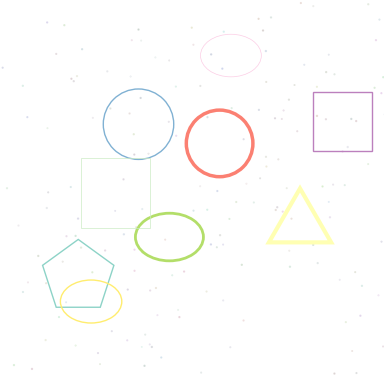[{"shape": "pentagon", "thickness": 1, "radius": 0.49, "center": [0.203, 0.281]}, {"shape": "triangle", "thickness": 3, "radius": 0.47, "center": [0.779, 0.417]}, {"shape": "circle", "thickness": 2.5, "radius": 0.43, "center": [0.57, 0.628]}, {"shape": "circle", "thickness": 1, "radius": 0.46, "center": [0.36, 0.677]}, {"shape": "oval", "thickness": 2, "radius": 0.44, "center": [0.44, 0.384]}, {"shape": "oval", "thickness": 0.5, "radius": 0.39, "center": [0.6, 0.856]}, {"shape": "square", "thickness": 1, "radius": 0.38, "center": [0.89, 0.685]}, {"shape": "square", "thickness": 0.5, "radius": 0.45, "center": [0.3, 0.499]}, {"shape": "oval", "thickness": 1, "radius": 0.4, "center": [0.237, 0.217]}]